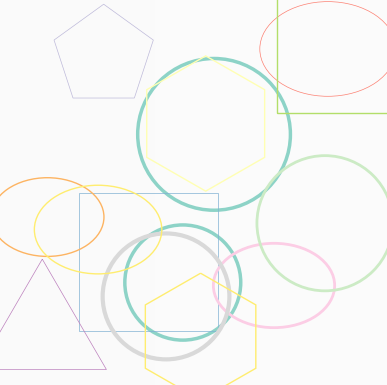[{"shape": "circle", "thickness": 2.5, "radius": 0.75, "center": [0.472, 0.266]}, {"shape": "circle", "thickness": 2.5, "radius": 0.99, "center": [0.552, 0.651]}, {"shape": "hexagon", "thickness": 1, "radius": 0.88, "center": [0.531, 0.679]}, {"shape": "pentagon", "thickness": 0.5, "radius": 0.67, "center": [0.268, 0.854]}, {"shape": "oval", "thickness": 0.5, "radius": 0.88, "center": [0.846, 0.873]}, {"shape": "square", "thickness": 0.5, "radius": 0.89, "center": [0.383, 0.319]}, {"shape": "oval", "thickness": 1, "radius": 0.73, "center": [0.122, 0.436]}, {"shape": "square", "thickness": 1, "radius": 0.76, "center": [0.865, 0.859]}, {"shape": "oval", "thickness": 2, "radius": 0.78, "center": [0.707, 0.258]}, {"shape": "circle", "thickness": 3, "radius": 0.82, "center": [0.428, 0.23]}, {"shape": "triangle", "thickness": 0.5, "radius": 0.96, "center": [0.109, 0.136]}, {"shape": "circle", "thickness": 2, "radius": 0.88, "center": [0.839, 0.42]}, {"shape": "oval", "thickness": 1, "radius": 0.82, "center": [0.253, 0.404]}, {"shape": "hexagon", "thickness": 1, "radius": 0.82, "center": [0.518, 0.126]}]